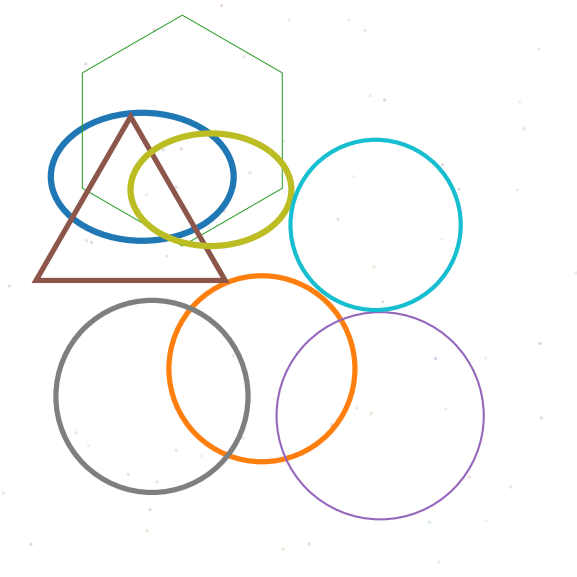[{"shape": "oval", "thickness": 3, "radius": 0.79, "center": [0.246, 0.693]}, {"shape": "circle", "thickness": 2.5, "radius": 0.81, "center": [0.454, 0.361]}, {"shape": "hexagon", "thickness": 0.5, "radius": 1.0, "center": [0.316, 0.773]}, {"shape": "circle", "thickness": 1, "radius": 0.9, "center": [0.658, 0.279]}, {"shape": "triangle", "thickness": 2.5, "radius": 0.95, "center": [0.226, 0.608]}, {"shape": "circle", "thickness": 2.5, "radius": 0.83, "center": [0.263, 0.313]}, {"shape": "oval", "thickness": 3, "radius": 0.7, "center": [0.365, 0.671]}, {"shape": "circle", "thickness": 2, "radius": 0.74, "center": [0.65, 0.61]}]